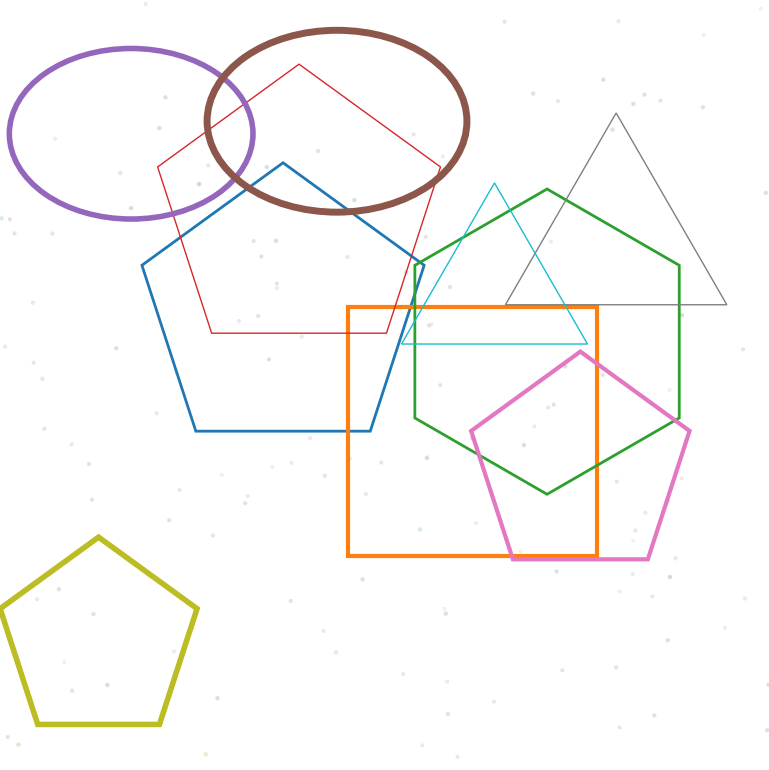[{"shape": "pentagon", "thickness": 1, "radius": 0.96, "center": [0.368, 0.596]}, {"shape": "square", "thickness": 1.5, "radius": 0.81, "center": [0.614, 0.44]}, {"shape": "hexagon", "thickness": 1, "radius": 0.99, "center": [0.71, 0.556]}, {"shape": "pentagon", "thickness": 0.5, "radius": 0.97, "center": [0.388, 0.724]}, {"shape": "oval", "thickness": 2, "radius": 0.79, "center": [0.17, 0.826]}, {"shape": "oval", "thickness": 2.5, "radius": 0.84, "center": [0.438, 0.843]}, {"shape": "pentagon", "thickness": 1.5, "radius": 0.75, "center": [0.754, 0.394]}, {"shape": "triangle", "thickness": 0.5, "radius": 0.83, "center": [0.8, 0.687]}, {"shape": "pentagon", "thickness": 2, "radius": 0.67, "center": [0.128, 0.168]}, {"shape": "triangle", "thickness": 0.5, "radius": 0.7, "center": [0.642, 0.623]}]